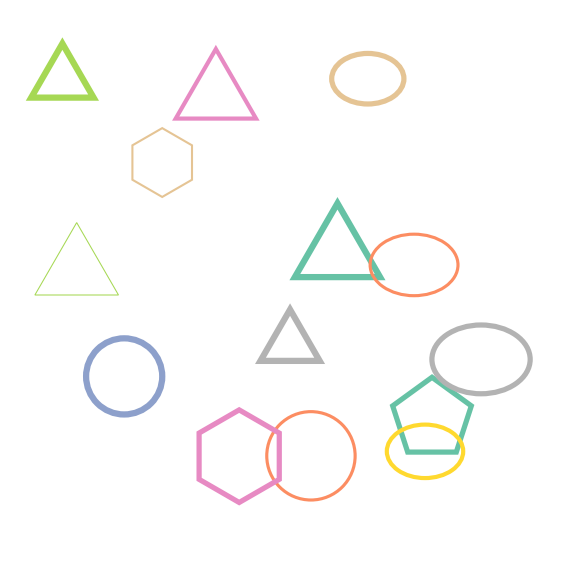[{"shape": "pentagon", "thickness": 2.5, "radius": 0.36, "center": [0.748, 0.274]}, {"shape": "triangle", "thickness": 3, "radius": 0.43, "center": [0.584, 0.562]}, {"shape": "oval", "thickness": 1.5, "radius": 0.38, "center": [0.717, 0.54]}, {"shape": "circle", "thickness": 1.5, "radius": 0.38, "center": [0.538, 0.21]}, {"shape": "circle", "thickness": 3, "radius": 0.33, "center": [0.215, 0.347]}, {"shape": "triangle", "thickness": 2, "radius": 0.4, "center": [0.374, 0.834]}, {"shape": "hexagon", "thickness": 2.5, "radius": 0.4, "center": [0.414, 0.209]}, {"shape": "triangle", "thickness": 0.5, "radius": 0.42, "center": [0.133, 0.53]}, {"shape": "triangle", "thickness": 3, "radius": 0.31, "center": [0.108, 0.861]}, {"shape": "oval", "thickness": 2, "radius": 0.33, "center": [0.736, 0.218]}, {"shape": "oval", "thickness": 2.5, "radius": 0.31, "center": [0.637, 0.863]}, {"shape": "hexagon", "thickness": 1, "radius": 0.3, "center": [0.281, 0.718]}, {"shape": "oval", "thickness": 2.5, "radius": 0.43, "center": [0.833, 0.377]}, {"shape": "triangle", "thickness": 3, "radius": 0.3, "center": [0.502, 0.404]}]